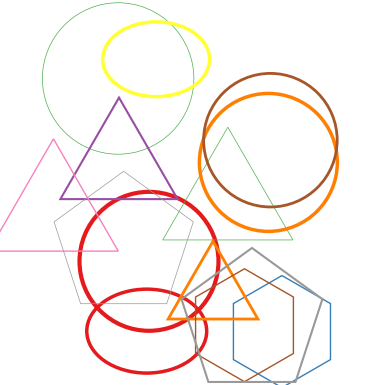[{"shape": "circle", "thickness": 3, "radius": 0.9, "center": [0.387, 0.321]}, {"shape": "oval", "thickness": 2.5, "radius": 0.78, "center": [0.381, 0.14]}, {"shape": "hexagon", "thickness": 1, "radius": 0.73, "center": [0.732, 0.139]}, {"shape": "circle", "thickness": 0.5, "radius": 0.98, "center": [0.307, 0.796]}, {"shape": "triangle", "thickness": 0.5, "radius": 0.98, "center": [0.592, 0.474]}, {"shape": "triangle", "thickness": 1.5, "radius": 0.88, "center": [0.309, 0.571]}, {"shape": "circle", "thickness": 2.5, "radius": 0.9, "center": [0.697, 0.578]}, {"shape": "triangle", "thickness": 2, "radius": 0.67, "center": [0.553, 0.239]}, {"shape": "oval", "thickness": 2.5, "radius": 0.69, "center": [0.406, 0.846]}, {"shape": "hexagon", "thickness": 1, "radius": 0.73, "center": [0.635, 0.155]}, {"shape": "circle", "thickness": 2, "radius": 0.87, "center": [0.702, 0.636]}, {"shape": "triangle", "thickness": 1, "radius": 0.97, "center": [0.139, 0.445]}, {"shape": "pentagon", "thickness": 0.5, "radius": 0.95, "center": [0.321, 0.365]}, {"shape": "pentagon", "thickness": 1.5, "radius": 0.96, "center": [0.654, 0.164]}]